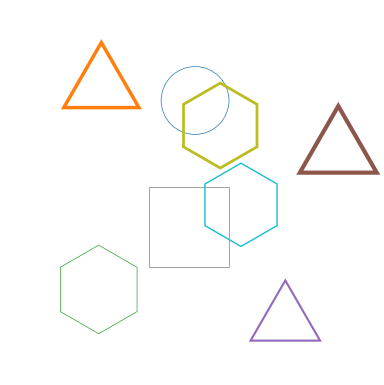[{"shape": "circle", "thickness": 0.5, "radius": 0.44, "center": [0.507, 0.739]}, {"shape": "triangle", "thickness": 2.5, "radius": 0.56, "center": [0.263, 0.777]}, {"shape": "hexagon", "thickness": 0.5, "radius": 0.58, "center": [0.256, 0.248]}, {"shape": "triangle", "thickness": 1.5, "radius": 0.52, "center": [0.741, 0.167]}, {"shape": "triangle", "thickness": 3, "radius": 0.58, "center": [0.879, 0.609]}, {"shape": "square", "thickness": 0.5, "radius": 0.52, "center": [0.491, 0.411]}, {"shape": "hexagon", "thickness": 2, "radius": 0.55, "center": [0.572, 0.674]}, {"shape": "hexagon", "thickness": 1, "radius": 0.54, "center": [0.626, 0.468]}]